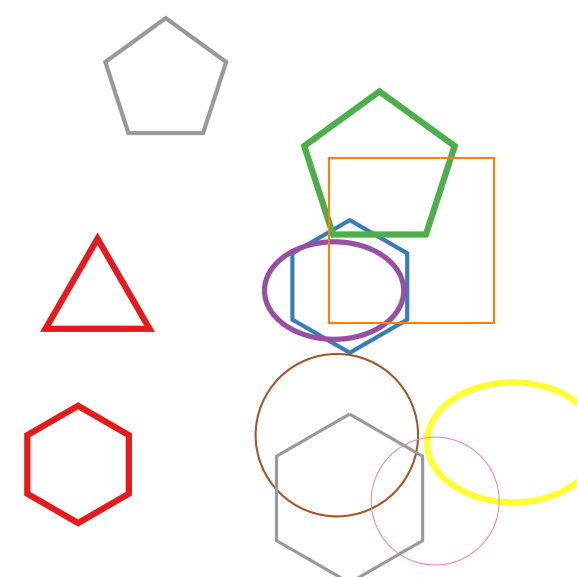[{"shape": "hexagon", "thickness": 3, "radius": 0.51, "center": [0.135, 0.195]}, {"shape": "triangle", "thickness": 3, "radius": 0.52, "center": [0.169, 0.482]}, {"shape": "hexagon", "thickness": 2, "radius": 0.57, "center": [0.606, 0.503]}, {"shape": "pentagon", "thickness": 3, "radius": 0.68, "center": [0.657, 0.704]}, {"shape": "oval", "thickness": 2.5, "radius": 0.6, "center": [0.579, 0.496]}, {"shape": "square", "thickness": 1, "radius": 0.71, "center": [0.712, 0.583]}, {"shape": "oval", "thickness": 3, "radius": 0.74, "center": [0.888, 0.233]}, {"shape": "circle", "thickness": 1, "radius": 0.7, "center": [0.583, 0.246]}, {"shape": "circle", "thickness": 0.5, "radius": 0.55, "center": [0.754, 0.132]}, {"shape": "pentagon", "thickness": 2, "radius": 0.55, "center": [0.287, 0.858]}, {"shape": "hexagon", "thickness": 1.5, "radius": 0.73, "center": [0.605, 0.136]}]